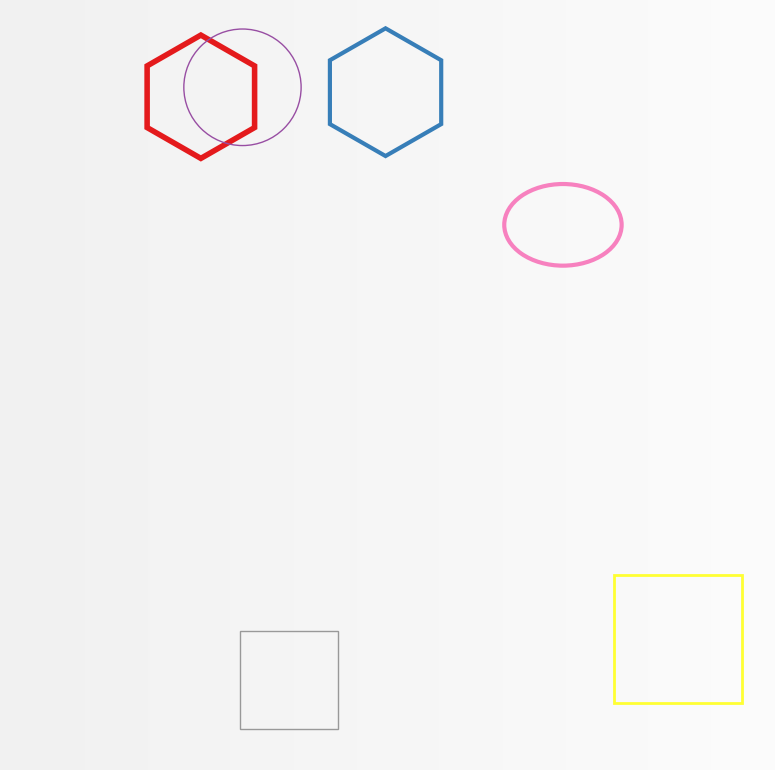[{"shape": "hexagon", "thickness": 2, "radius": 0.4, "center": [0.259, 0.874]}, {"shape": "hexagon", "thickness": 1.5, "radius": 0.41, "center": [0.497, 0.88]}, {"shape": "circle", "thickness": 0.5, "radius": 0.38, "center": [0.313, 0.887]}, {"shape": "square", "thickness": 1, "radius": 0.41, "center": [0.875, 0.17]}, {"shape": "oval", "thickness": 1.5, "radius": 0.38, "center": [0.726, 0.708]}, {"shape": "square", "thickness": 0.5, "radius": 0.32, "center": [0.373, 0.117]}]